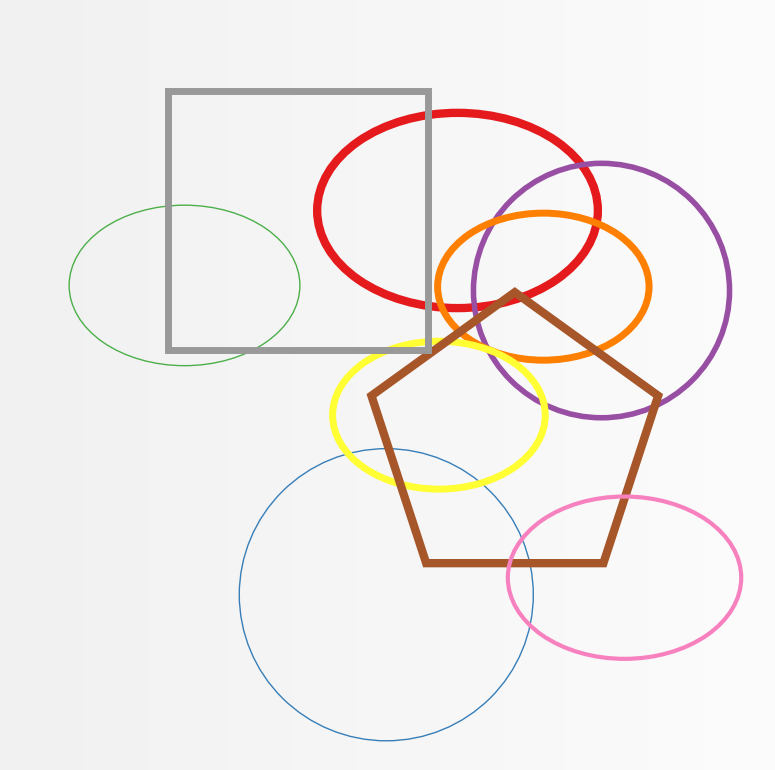[{"shape": "oval", "thickness": 3, "radius": 0.91, "center": [0.59, 0.727]}, {"shape": "circle", "thickness": 0.5, "radius": 0.95, "center": [0.498, 0.228]}, {"shape": "oval", "thickness": 0.5, "radius": 0.74, "center": [0.238, 0.629]}, {"shape": "circle", "thickness": 2, "radius": 0.83, "center": [0.776, 0.623]}, {"shape": "oval", "thickness": 2.5, "radius": 0.68, "center": [0.701, 0.628]}, {"shape": "oval", "thickness": 2.5, "radius": 0.69, "center": [0.566, 0.461]}, {"shape": "pentagon", "thickness": 3, "radius": 0.97, "center": [0.664, 0.426]}, {"shape": "oval", "thickness": 1.5, "radius": 0.75, "center": [0.806, 0.25]}, {"shape": "square", "thickness": 2.5, "radius": 0.84, "center": [0.384, 0.714]}]